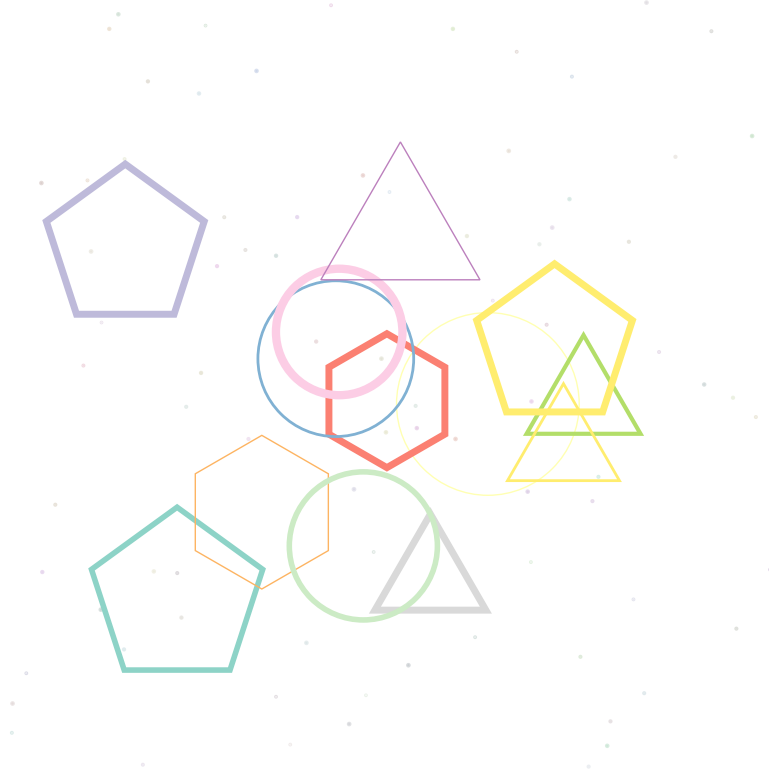[{"shape": "pentagon", "thickness": 2, "radius": 0.58, "center": [0.23, 0.224]}, {"shape": "circle", "thickness": 0.5, "radius": 0.59, "center": [0.634, 0.475]}, {"shape": "pentagon", "thickness": 2.5, "radius": 0.54, "center": [0.163, 0.679]}, {"shape": "hexagon", "thickness": 2.5, "radius": 0.43, "center": [0.502, 0.48]}, {"shape": "circle", "thickness": 1, "radius": 0.51, "center": [0.436, 0.534]}, {"shape": "hexagon", "thickness": 0.5, "radius": 0.5, "center": [0.34, 0.335]}, {"shape": "triangle", "thickness": 1.5, "radius": 0.43, "center": [0.758, 0.479]}, {"shape": "circle", "thickness": 3, "radius": 0.41, "center": [0.441, 0.569]}, {"shape": "triangle", "thickness": 2.5, "radius": 0.42, "center": [0.559, 0.249]}, {"shape": "triangle", "thickness": 0.5, "radius": 0.6, "center": [0.52, 0.696]}, {"shape": "circle", "thickness": 2, "radius": 0.48, "center": [0.472, 0.291]}, {"shape": "triangle", "thickness": 1, "radius": 0.42, "center": [0.732, 0.418]}, {"shape": "pentagon", "thickness": 2.5, "radius": 0.53, "center": [0.72, 0.551]}]